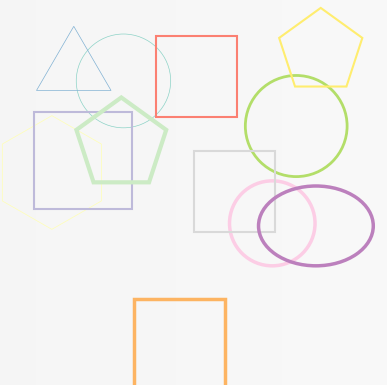[{"shape": "circle", "thickness": 0.5, "radius": 0.61, "center": [0.319, 0.79]}, {"shape": "hexagon", "thickness": 0.5, "radius": 0.74, "center": [0.134, 0.552]}, {"shape": "square", "thickness": 1.5, "radius": 0.63, "center": [0.214, 0.583]}, {"shape": "square", "thickness": 1.5, "radius": 0.53, "center": [0.507, 0.802]}, {"shape": "triangle", "thickness": 0.5, "radius": 0.56, "center": [0.19, 0.821]}, {"shape": "square", "thickness": 2.5, "radius": 0.59, "center": [0.463, 0.107]}, {"shape": "circle", "thickness": 2, "radius": 0.66, "center": [0.764, 0.673]}, {"shape": "circle", "thickness": 2.5, "radius": 0.55, "center": [0.703, 0.42]}, {"shape": "square", "thickness": 1.5, "radius": 0.52, "center": [0.604, 0.503]}, {"shape": "oval", "thickness": 2.5, "radius": 0.74, "center": [0.815, 0.413]}, {"shape": "pentagon", "thickness": 3, "radius": 0.61, "center": [0.313, 0.625]}, {"shape": "pentagon", "thickness": 1.5, "radius": 0.56, "center": [0.828, 0.867]}]